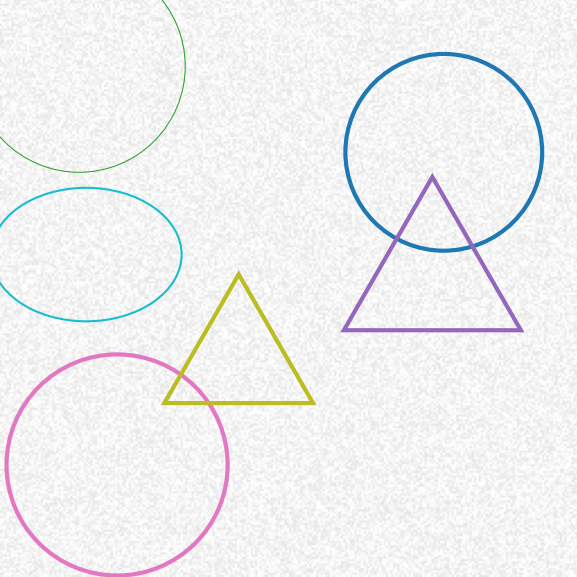[{"shape": "circle", "thickness": 2, "radius": 0.85, "center": [0.768, 0.735]}, {"shape": "circle", "thickness": 0.5, "radius": 0.92, "center": [0.137, 0.885]}, {"shape": "triangle", "thickness": 2, "radius": 0.88, "center": [0.749, 0.516]}, {"shape": "circle", "thickness": 2, "radius": 0.96, "center": [0.203, 0.194]}, {"shape": "triangle", "thickness": 2, "radius": 0.74, "center": [0.413, 0.375]}, {"shape": "oval", "thickness": 1, "radius": 0.83, "center": [0.149, 0.558]}]